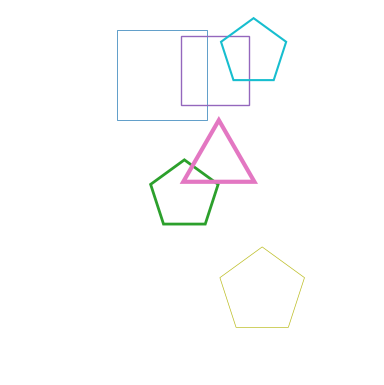[{"shape": "square", "thickness": 0.5, "radius": 0.58, "center": [0.42, 0.805]}, {"shape": "pentagon", "thickness": 2, "radius": 0.46, "center": [0.479, 0.493]}, {"shape": "square", "thickness": 1, "radius": 0.45, "center": [0.559, 0.817]}, {"shape": "triangle", "thickness": 3, "radius": 0.53, "center": [0.568, 0.581]}, {"shape": "pentagon", "thickness": 0.5, "radius": 0.58, "center": [0.681, 0.243]}, {"shape": "pentagon", "thickness": 1.5, "radius": 0.44, "center": [0.659, 0.864]}]